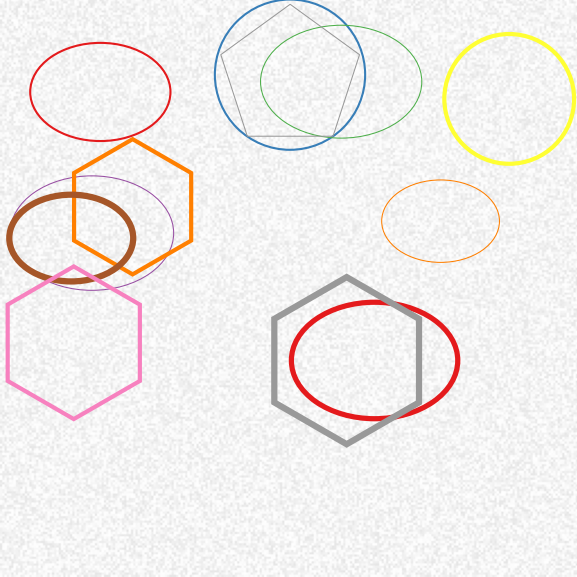[{"shape": "oval", "thickness": 1, "radius": 0.61, "center": [0.174, 0.84]}, {"shape": "oval", "thickness": 2.5, "radius": 0.72, "center": [0.649, 0.375]}, {"shape": "circle", "thickness": 1, "radius": 0.65, "center": [0.502, 0.87]}, {"shape": "oval", "thickness": 0.5, "radius": 0.7, "center": [0.591, 0.858]}, {"shape": "oval", "thickness": 0.5, "radius": 0.71, "center": [0.159, 0.596]}, {"shape": "oval", "thickness": 0.5, "radius": 0.51, "center": [0.763, 0.616]}, {"shape": "hexagon", "thickness": 2, "radius": 0.59, "center": [0.23, 0.641]}, {"shape": "circle", "thickness": 2, "radius": 0.56, "center": [0.882, 0.828]}, {"shape": "oval", "thickness": 3, "radius": 0.54, "center": [0.123, 0.587]}, {"shape": "hexagon", "thickness": 2, "radius": 0.66, "center": [0.128, 0.406]}, {"shape": "hexagon", "thickness": 3, "radius": 0.72, "center": [0.6, 0.375]}, {"shape": "pentagon", "thickness": 0.5, "radius": 0.63, "center": [0.502, 0.865]}]